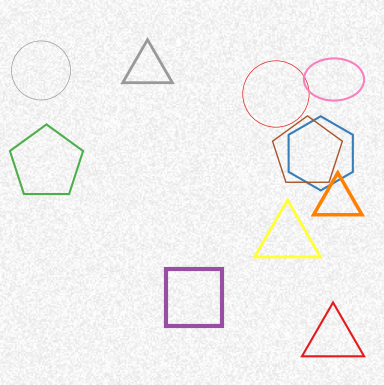[{"shape": "circle", "thickness": 0.5, "radius": 0.43, "center": [0.717, 0.756]}, {"shape": "triangle", "thickness": 1.5, "radius": 0.47, "center": [0.865, 0.121]}, {"shape": "hexagon", "thickness": 1.5, "radius": 0.48, "center": [0.833, 0.602]}, {"shape": "pentagon", "thickness": 1.5, "radius": 0.5, "center": [0.121, 0.577]}, {"shape": "square", "thickness": 3, "radius": 0.37, "center": [0.503, 0.227]}, {"shape": "triangle", "thickness": 2.5, "radius": 0.36, "center": [0.877, 0.479]}, {"shape": "triangle", "thickness": 2, "radius": 0.49, "center": [0.747, 0.382]}, {"shape": "pentagon", "thickness": 1, "radius": 0.48, "center": [0.799, 0.604]}, {"shape": "oval", "thickness": 1.5, "radius": 0.39, "center": [0.868, 0.794]}, {"shape": "triangle", "thickness": 2, "radius": 0.37, "center": [0.383, 0.822]}, {"shape": "circle", "thickness": 0.5, "radius": 0.38, "center": [0.107, 0.817]}]